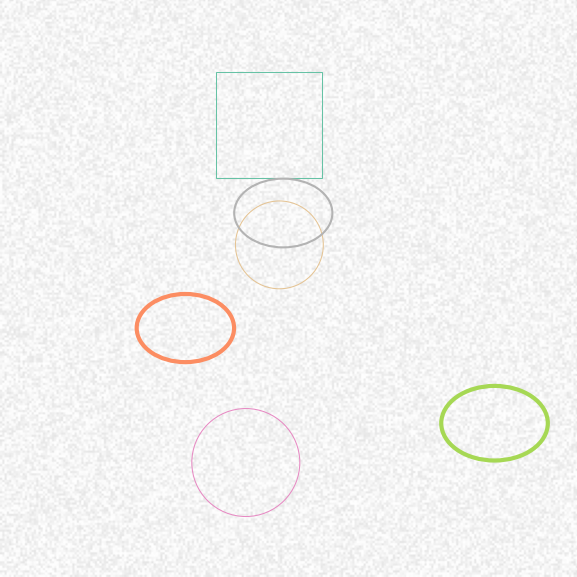[{"shape": "square", "thickness": 0.5, "radius": 0.46, "center": [0.466, 0.782]}, {"shape": "oval", "thickness": 2, "radius": 0.42, "center": [0.321, 0.431]}, {"shape": "circle", "thickness": 0.5, "radius": 0.47, "center": [0.426, 0.198]}, {"shape": "oval", "thickness": 2, "radius": 0.46, "center": [0.856, 0.266]}, {"shape": "circle", "thickness": 0.5, "radius": 0.38, "center": [0.484, 0.575]}, {"shape": "oval", "thickness": 1, "radius": 0.42, "center": [0.491, 0.63]}]